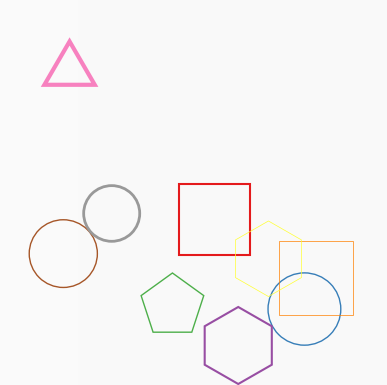[{"shape": "square", "thickness": 1.5, "radius": 0.46, "center": [0.554, 0.429]}, {"shape": "circle", "thickness": 1, "radius": 0.47, "center": [0.786, 0.197]}, {"shape": "pentagon", "thickness": 1, "radius": 0.42, "center": [0.445, 0.206]}, {"shape": "hexagon", "thickness": 1.5, "radius": 0.5, "center": [0.615, 0.103]}, {"shape": "square", "thickness": 0.5, "radius": 0.48, "center": [0.817, 0.278]}, {"shape": "hexagon", "thickness": 0.5, "radius": 0.49, "center": [0.693, 0.328]}, {"shape": "circle", "thickness": 1, "radius": 0.44, "center": [0.163, 0.341]}, {"shape": "triangle", "thickness": 3, "radius": 0.38, "center": [0.18, 0.817]}, {"shape": "circle", "thickness": 2, "radius": 0.36, "center": [0.288, 0.446]}]